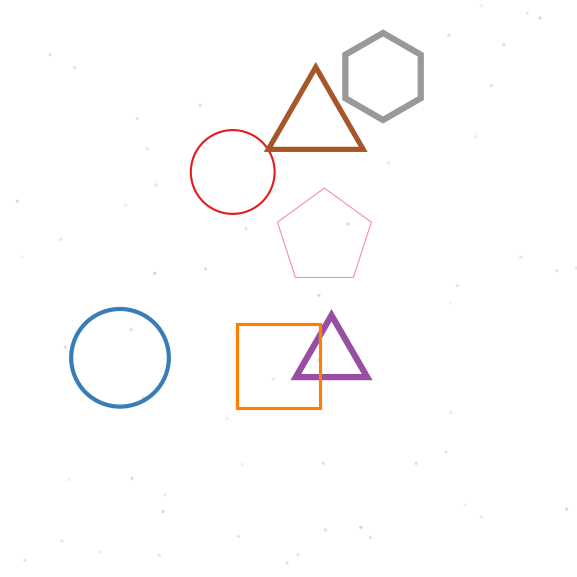[{"shape": "circle", "thickness": 1, "radius": 0.36, "center": [0.403, 0.701]}, {"shape": "circle", "thickness": 2, "radius": 0.42, "center": [0.208, 0.38]}, {"shape": "triangle", "thickness": 3, "radius": 0.36, "center": [0.574, 0.382]}, {"shape": "square", "thickness": 1.5, "radius": 0.36, "center": [0.482, 0.365]}, {"shape": "triangle", "thickness": 2.5, "radius": 0.47, "center": [0.547, 0.788]}, {"shape": "pentagon", "thickness": 0.5, "radius": 0.43, "center": [0.562, 0.588]}, {"shape": "hexagon", "thickness": 3, "radius": 0.38, "center": [0.663, 0.867]}]